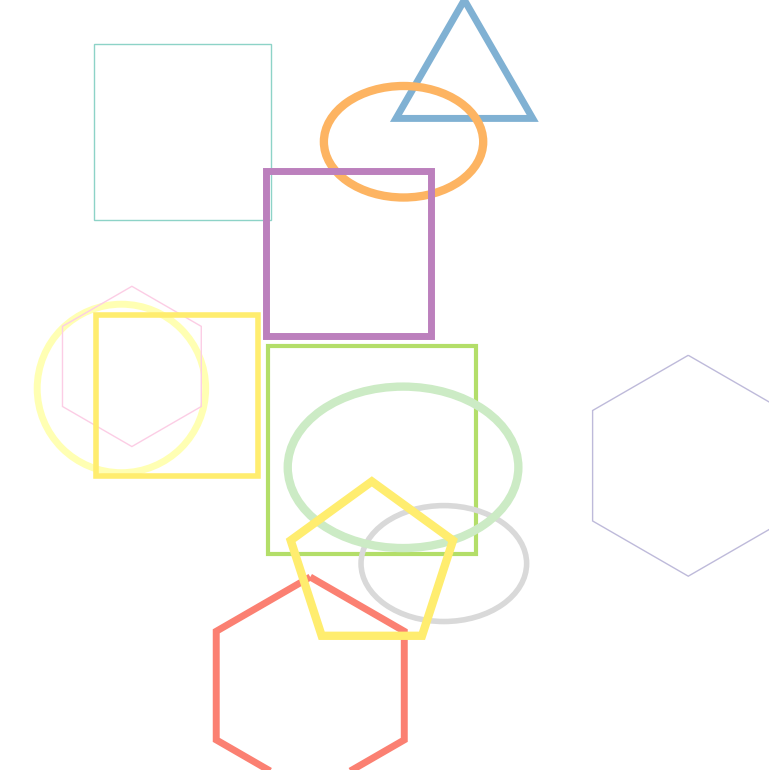[{"shape": "square", "thickness": 0.5, "radius": 0.57, "center": [0.237, 0.828]}, {"shape": "circle", "thickness": 2.5, "radius": 0.55, "center": [0.158, 0.496]}, {"shape": "hexagon", "thickness": 0.5, "radius": 0.72, "center": [0.894, 0.395]}, {"shape": "hexagon", "thickness": 2.5, "radius": 0.7, "center": [0.403, 0.11]}, {"shape": "triangle", "thickness": 2.5, "radius": 0.51, "center": [0.603, 0.897]}, {"shape": "oval", "thickness": 3, "radius": 0.52, "center": [0.524, 0.816]}, {"shape": "square", "thickness": 1.5, "radius": 0.68, "center": [0.483, 0.416]}, {"shape": "hexagon", "thickness": 0.5, "radius": 0.52, "center": [0.171, 0.524]}, {"shape": "oval", "thickness": 2, "radius": 0.54, "center": [0.576, 0.268]}, {"shape": "square", "thickness": 2.5, "radius": 0.53, "center": [0.452, 0.671]}, {"shape": "oval", "thickness": 3, "radius": 0.75, "center": [0.523, 0.393]}, {"shape": "square", "thickness": 2, "radius": 0.52, "center": [0.23, 0.486]}, {"shape": "pentagon", "thickness": 3, "radius": 0.55, "center": [0.483, 0.264]}]